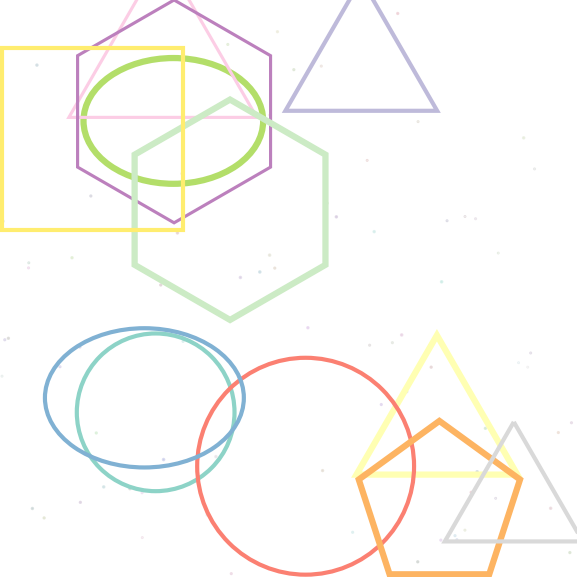[{"shape": "circle", "thickness": 2, "radius": 0.68, "center": [0.27, 0.285]}, {"shape": "triangle", "thickness": 3, "radius": 0.8, "center": [0.757, 0.258]}, {"shape": "triangle", "thickness": 2, "radius": 0.76, "center": [0.626, 0.883]}, {"shape": "circle", "thickness": 2, "radius": 0.94, "center": [0.529, 0.192]}, {"shape": "oval", "thickness": 2, "radius": 0.86, "center": [0.25, 0.31]}, {"shape": "pentagon", "thickness": 3, "radius": 0.73, "center": [0.761, 0.123]}, {"shape": "oval", "thickness": 3, "radius": 0.78, "center": [0.3, 0.79]}, {"shape": "triangle", "thickness": 1.5, "radius": 0.94, "center": [0.282, 0.89]}, {"shape": "triangle", "thickness": 2, "radius": 0.69, "center": [0.89, 0.131]}, {"shape": "hexagon", "thickness": 1.5, "radius": 0.96, "center": [0.301, 0.806]}, {"shape": "hexagon", "thickness": 3, "radius": 0.95, "center": [0.398, 0.636]}, {"shape": "square", "thickness": 2, "radius": 0.79, "center": [0.16, 0.759]}]